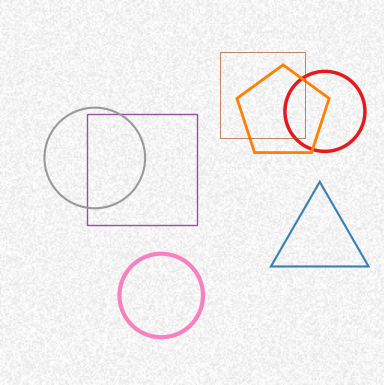[{"shape": "circle", "thickness": 2.5, "radius": 0.52, "center": [0.844, 0.711]}, {"shape": "triangle", "thickness": 1.5, "radius": 0.73, "center": [0.831, 0.381]}, {"shape": "square", "thickness": 1, "radius": 0.72, "center": [0.369, 0.56]}, {"shape": "pentagon", "thickness": 2, "radius": 0.63, "center": [0.735, 0.706]}, {"shape": "square", "thickness": 0.5, "radius": 0.56, "center": [0.682, 0.754]}, {"shape": "circle", "thickness": 3, "radius": 0.54, "center": [0.419, 0.233]}, {"shape": "circle", "thickness": 1.5, "radius": 0.65, "center": [0.246, 0.59]}]